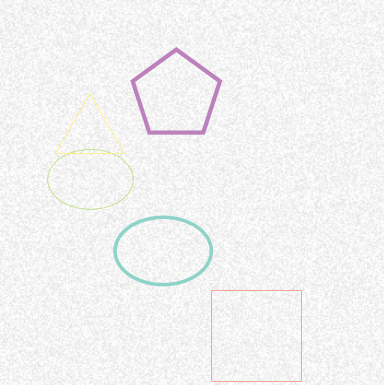[{"shape": "oval", "thickness": 2.5, "radius": 0.62, "center": [0.424, 0.348]}, {"shape": "square", "thickness": 0.5, "radius": 0.59, "center": [0.665, 0.128]}, {"shape": "oval", "thickness": 0.5, "radius": 0.56, "center": [0.235, 0.534]}, {"shape": "pentagon", "thickness": 3, "radius": 0.6, "center": [0.458, 0.752]}, {"shape": "triangle", "thickness": 0.5, "radius": 0.52, "center": [0.233, 0.653]}]